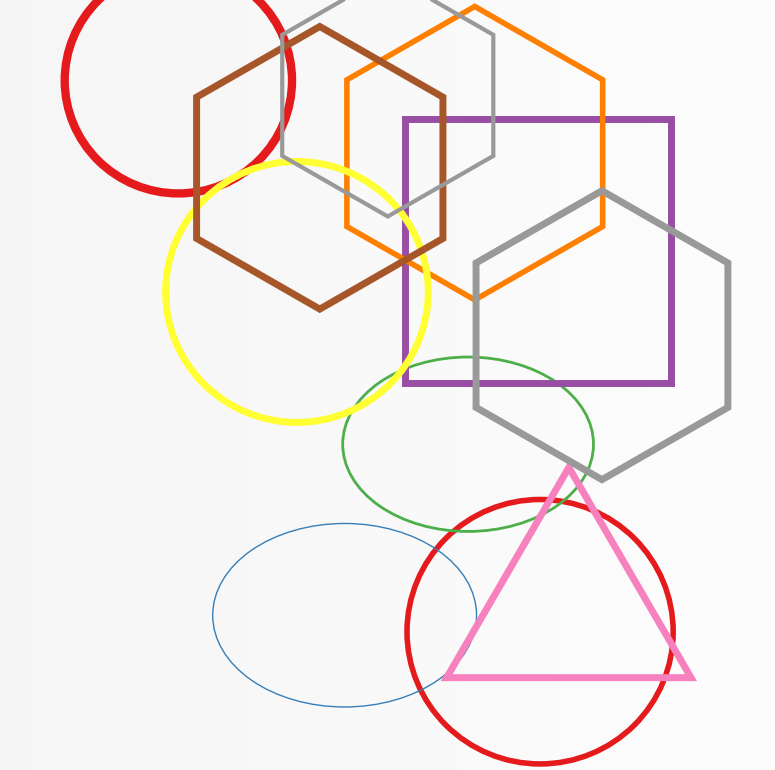[{"shape": "circle", "thickness": 2, "radius": 0.86, "center": [0.697, 0.18]}, {"shape": "circle", "thickness": 3, "radius": 0.73, "center": [0.23, 0.895]}, {"shape": "oval", "thickness": 0.5, "radius": 0.85, "center": [0.445, 0.201]}, {"shape": "oval", "thickness": 1, "radius": 0.81, "center": [0.604, 0.423]}, {"shape": "square", "thickness": 2.5, "radius": 0.86, "center": [0.694, 0.674]}, {"shape": "hexagon", "thickness": 2, "radius": 0.95, "center": [0.613, 0.801]}, {"shape": "circle", "thickness": 2.5, "radius": 0.85, "center": [0.383, 0.621]}, {"shape": "hexagon", "thickness": 2.5, "radius": 0.92, "center": [0.413, 0.782]}, {"shape": "triangle", "thickness": 2.5, "radius": 0.91, "center": [0.734, 0.211]}, {"shape": "hexagon", "thickness": 1.5, "radius": 0.79, "center": [0.5, 0.876]}, {"shape": "hexagon", "thickness": 2.5, "radius": 0.94, "center": [0.777, 0.565]}]